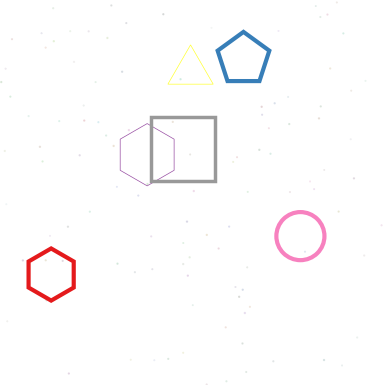[{"shape": "hexagon", "thickness": 3, "radius": 0.34, "center": [0.133, 0.287]}, {"shape": "pentagon", "thickness": 3, "radius": 0.35, "center": [0.632, 0.847]}, {"shape": "hexagon", "thickness": 0.5, "radius": 0.4, "center": [0.382, 0.598]}, {"shape": "triangle", "thickness": 0.5, "radius": 0.34, "center": [0.495, 0.815]}, {"shape": "circle", "thickness": 3, "radius": 0.31, "center": [0.78, 0.387]}, {"shape": "square", "thickness": 2.5, "radius": 0.42, "center": [0.475, 0.612]}]